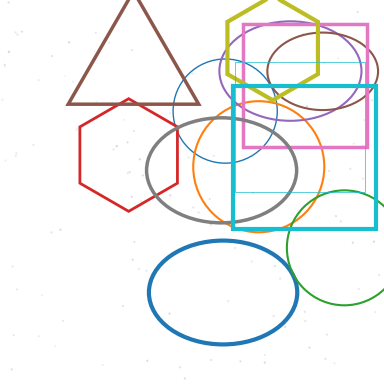[{"shape": "oval", "thickness": 3, "radius": 0.96, "center": [0.579, 0.24]}, {"shape": "circle", "thickness": 1, "radius": 0.68, "center": [0.585, 0.712]}, {"shape": "circle", "thickness": 1.5, "radius": 0.85, "center": [0.672, 0.567]}, {"shape": "circle", "thickness": 1.5, "radius": 0.75, "center": [0.894, 0.356]}, {"shape": "hexagon", "thickness": 2, "radius": 0.73, "center": [0.334, 0.597]}, {"shape": "oval", "thickness": 1.5, "radius": 0.92, "center": [0.754, 0.815]}, {"shape": "triangle", "thickness": 2.5, "radius": 0.98, "center": [0.347, 0.827]}, {"shape": "oval", "thickness": 1.5, "radius": 0.72, "center": [0.838, 0.815]}, {"shape": "square", "thickness": 2.5, "radius": 0.8, "center": [0.792, 0.778]}, {"shape": "oval", "thickness": 2.5, "radius": 0.97, "center": [0.576, 0.558]}, {"shape": "hexagon", "thickness": 3, "radius": 0.68, "center": [0.708, 0.875]}, {"shape": "square", "thickness": 0.5, "radius": 0.85, "center": [0.78, 0.669]}, {"shape": "square", "thickness": 3, "radius": 0.93, "center": [0.791, 0.592]}]